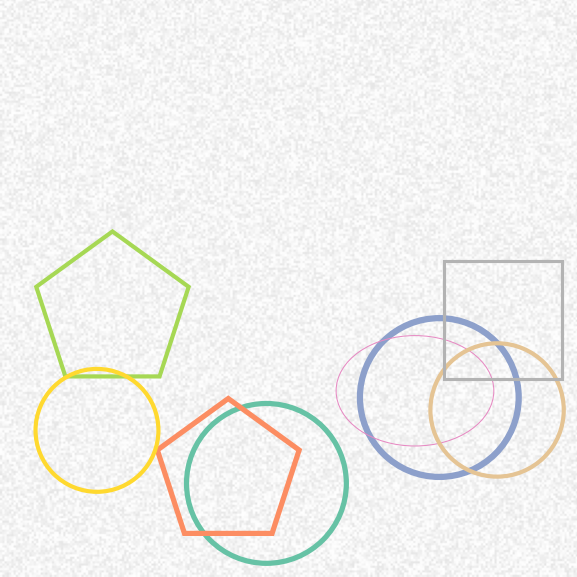[{"shape": "circle", "thickness": 2.5, "radius": 0.69, "center": [0.461, 0.162]}, {"shape": "pentagon", "thickness": 2.5, "radius": 0.65, "center": [0.395, 0.18]}, {"shape": "circle", "thickness": 3, "radius": 0.69, "center": [0.761, 0.311]}, {"shape": "oval", "thickness": 0.5, "radius": 0.68, "center": [0.719, 0.322]}, {"shape": "pentagon", "thickness": 2, "radius": 0.69, "center": [0.195, 0.46]}, {"shape": "circle", "thickness": 2, "radius": 0.53, "center": [0.168, 0.254]}, {"shape": "circle", "thickness": 2, "radius": 0.58, "center": [0.861, 0.289]}, {"shape": "square", "thickness": 1.5, "radius": 0.51, "center": [0.871, 0.445]}]